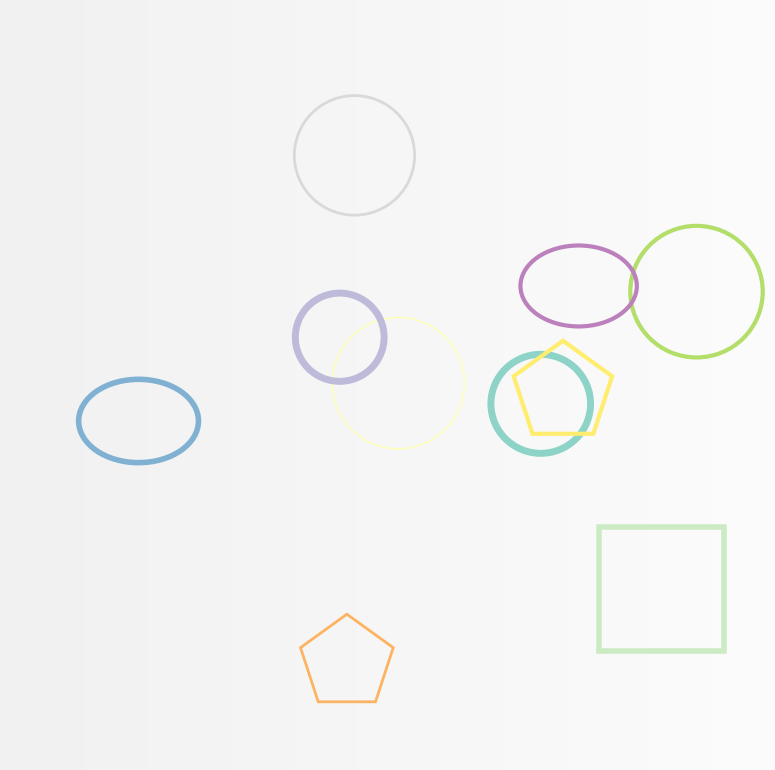[{"shape": "circle", "thickness": 2.5, "radius": 0.32, "center": [0.698, 0.476]}, {"shape": "circle", "thickness": 0.5, "radius": 0.43, "center": [0.514, 0.502]}, {"shape": "circle", "thickness": 2.5, "radius": 0.29, "center": [0.438, 0.562]}, {"shape": "oval", "thickness": 2, "radius": 0.39, "center": [0.179, 0.453]}, {"shape": "pentagon", "thickness": 1, "radius": 0.31, "center": [0.448, 0.139]}, {"shape": "circle", "thickness": 1.5, "radius": 0.43, "center": [0.899, 0.621]}, {"shape": "circle", "thickness": 1, "radius": 0.39, "center": [0.457, 0.798]}, {"shape": "oval", "thickness": 1.5, "radius": 0.38, "center": [0.747, 0.629]}, {"shape": "square", "thickness": 2, "radius": 0.4, "center": [0.853, 0.235]}, {"shape": "pentagon", "thickness": 1.5, "radius": 0.33, "center": [0.726, 0.491]}]